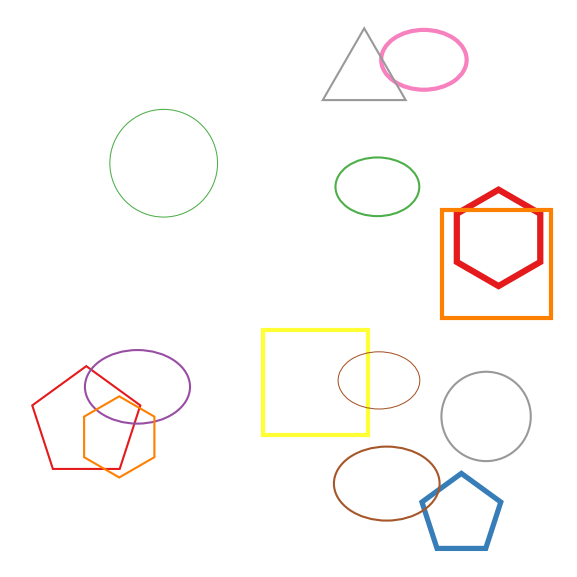[{"shape": "hexagon", "thickness": 3, "radius": 0.42, "center": [0.863, 0.587]}, {"shape": "pentagon", "thickness": 1, "radius": 0.49, "center": [0.149, 0.267]}, {"shape": "pentagon", "thickness": 2.5, "radius": 0.36, "center": [0.799, 0.108]}, {"shape": "circle", "thickness": 0.5, "radius": 0.47, "center": [0.283, 0.717]}, {"shape": "oval", "thickness": 1, "radius": 0.36, "center": [0.653, 0.676]}, {"shape": "oval", "thickness": 1, "radius": 0.45, "center": [0.238, 0.329]}, {"shape": "square", "thickness": 2, "radius": 0.47, "center": [0.86, 0.543]}, {"shape": "hexagon", "thickness": 1, "radius": 0.35, "center": [0.206, 0.243]}, {"shape": "square", "thickness": 2, "radius": 0.46, "center": [0.547, 0.337]}, {"shape": "oval", "thickness": 1, "radius": 0.46, "center": [0.67, 0.162]}, {"shape": "oval", "thickness": 0.5, "radius": 0.35, "center": [0.656, 0.34]}, {"shape": "oval", "thickness": 2, "radius": 0.37, "center": [0.734, 0.896]}, {"shape": "circle", "thickness": 1, "radius": 0.39, "center": [0.842, 0.278]}, {"shape": "triangle", "thickness": 1, "radius": 0.41, "center": [0.631, 0.867]}]